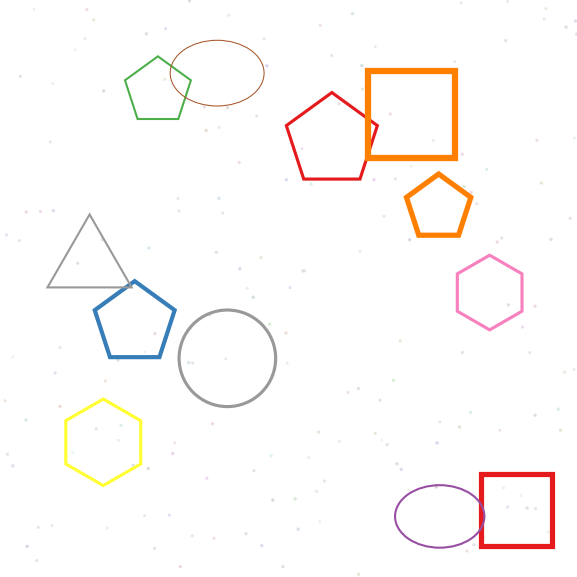[{"shape": "square", "thickness": 2.5, "radius": 0.31, "center": [0.894, 0.117]}, {"shape": "pentagon", "thickness": 1.5, "radius": 0.41, "center": [0.575, 0.756]}, {"shape": "pentagon", "thickness": 2, "radius": 0.36, "center": [0.233, 0.44]}, {"shape": "pentagon", "thickness": 1, "radius": 0.3, "center": [0.273, 0.842]}, {"shape": "oval", "thickness": 1, "radius": 0.39, "center": [0.761, 0.105]}, {"shape": "square", "thickness": 3, "radius": 0.38, "center": [0.712, 0.8]}, {"shape": "pentagon", "thickness": 2.5, "radius": 0.29, "center": [0.76, 0.639]}, {"shape": "hexagon", "thickness": 1.5, "radius": 0.37, "center": [0.179, 0.233]}, {"shape": "oval", "thickness": 0.5, "radius": 0.41, "center": [0.376, 0.872]}, {"shape": "hexagon", "thickness": 1.5, "radius": 0.32, "center": [0.848, 0.493]}, {"shape": "triangle", "thickness": 1, "radius": 0.42, "center": [0.155, 0.544]}, {"shape": "circle", "thickness": 1.5, "radius": 0.42, "center": [0.394, 0.379]}]